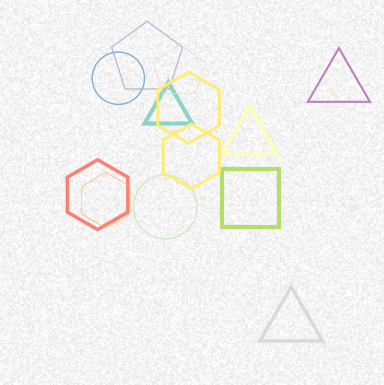[{"shape": "triangle", "thickness": 3, "radius": 0.36, "center": [0.437, 0.715]}, {"shape": "triangle", "thickness": 2.5, "radius": 0.42, "center": [0.648, 0.641]}, {"shape": "pentagon", "thickness": 1, "radius": 0.49, "center": [0.382, 0.847]}, {"shape": "hexagon", "thickness": 2.5, "radius": 0.45, "center": [0.254, 0.494]}, {"shape": "circle", "thickness": 1, "radius": 0.34, "center": [0.307, 0.797]}, {"shape": "hexagon", "thickness": 0.5, "radius": 0.36, "center": [0.275, 0.48]}, {"shape": "square", "thickness": 3, "radius": 0.37, "center": [0.651, 0.486]}, {"shape": "pentagon", "thickness": 0.5, "radius": 0.36, "center": [0.466, 0.815]}, {"shape": "triangle", "thickness": 2.5, "radius": 0.47, "center": [0.756, 0.161]}, {"shape": "triangle", "thickness": 1.5, "radius": 0.47, "center": [0.88, 0.782]}, {"shape": "circle", "thickness": 1, "radius": 0.41, "center": [0.429, 0.462]}, {"shape": "hexagon", "thickness": 2, "radius": 0.42, "center": [0.497, 0.594]}, {"shape": "hexagon", "thickness": 2, "radius": 0.46, "center": [0.49, 0.72]}]